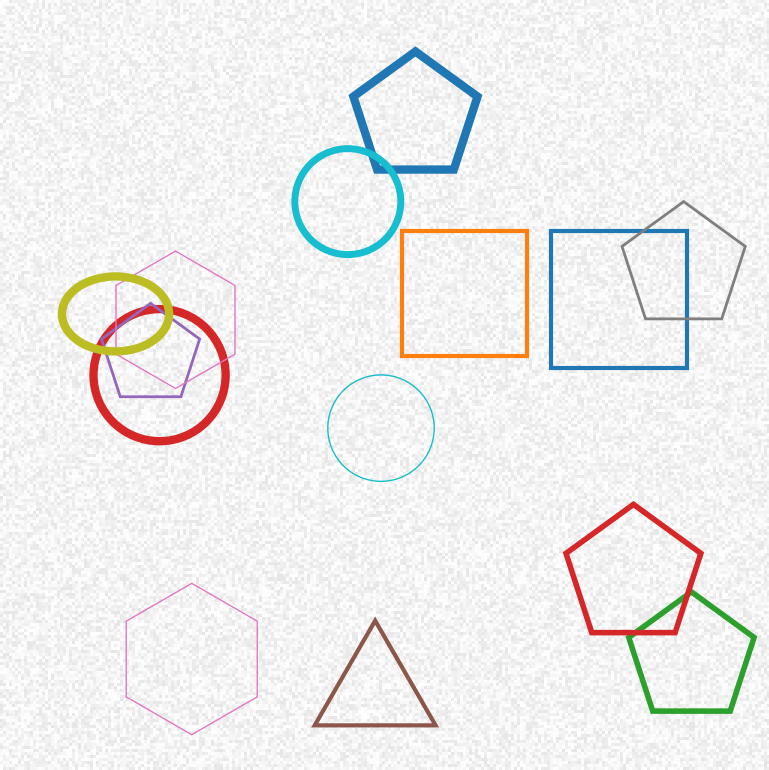[{"shape": "pentagon", "thickness": 3, "radius": 0.42, "center": [0.54, 0.848]}, {"shape": "square", "thickness": 1.5, "radius": 0.44, "center": [0.804, 0.611]}, {"shape": "square", "thickness": 1.5, "radius": 0.41, "center": [0.603, 0.619]}, {"shape": "pentagon", "thickness": 2, "radius": 0.43, "center": [0.898, 0.146]}, {"shape": "circle", "thickness": 3, "radius": 0.43, "center": [0.207, 0.513]}, {"shape": "pentagon", "thickness": 2, "radius": 0.46, "center": [0.823, 0.253]}, {"shape": "pentagon", "thickness": 1, "radius": 0.34, "center": [0.196, 0.539]}, {"shape": "triangle", "thickness": 1.5, "radius": 0.45, "center": [0.487, 0.103]}, {"shape": "hexagon", "thickness": 0.5, "radius": 0.49, "center": [0.249, 0.144]}, {"shape": "hexagon", "thickness": 0.5, "radius": 0.45, "center": [0.228, 0.585]}, {"shape": "pentagon", "thickness": 1, "radius": 0.42, "center": [0.888, 0.654]}, {"shape": "oval", "thickness": 3, "radius": 0.35, "center": [0.15, 0.592]}, {"shape": "circle", "thickness": 0.5, "radius": 0.35, "center": [0.495, 0.444]}, {"shape": "circle", "thickness": 2.5, "radius": 0.34, "center": [0.452, 0.738]}]